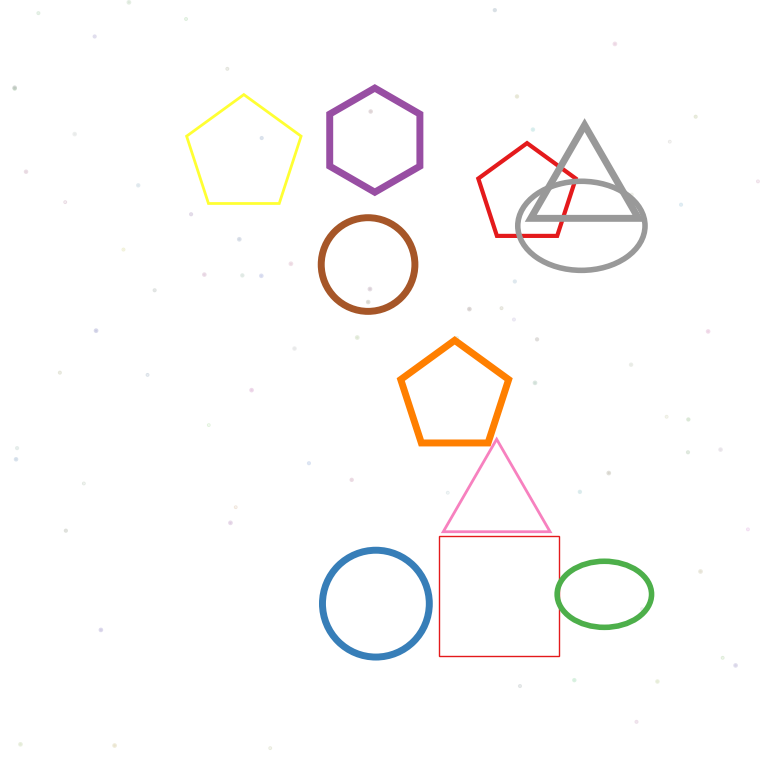[{"shape": "square", "thickness": 0.5, "radius": 0.39, "center": [0.648, 0.226]}, {"shape": "pentagon", "thickness": 1.5, "radius": 0.33, "center": [0.684, 0.748]}, {"shape": "circle", "thickness": 2.5, "radius": 0.35, "center": [0.488, 0.216]}, {"shape": "oval", "thickness": 2, "radius": 0.31, "center": [0.785, 0.228]}, {"shape": "hexagon", "thickness": 2.5, "radius": 0.34, "center": [0.487, 0.818]}, {"shape": "pentagon", "thickness": 2.5, "radius": 0.37, "center": [0.591, 0.484]}, {"shape": "pentagon", "thickness": 1, "radius": 0.39, "center": [0.317, 0.799]}, {"shape": "circle", "thickness": 2.5, "radius": 0.3, "center": [0.478, 0.656]}, {"shape": "triangle", "thickness": 1, "radius": 0.4, "center": [0.645, 0.349]}, {"shape": "triangle", "thickness": 2.5, "radius": 0.4, "center": [0.759, 0.757]}, {"shape": "oval", "thickness": 2, "radius": 0.41, "center": [0.755, 0.707]}]